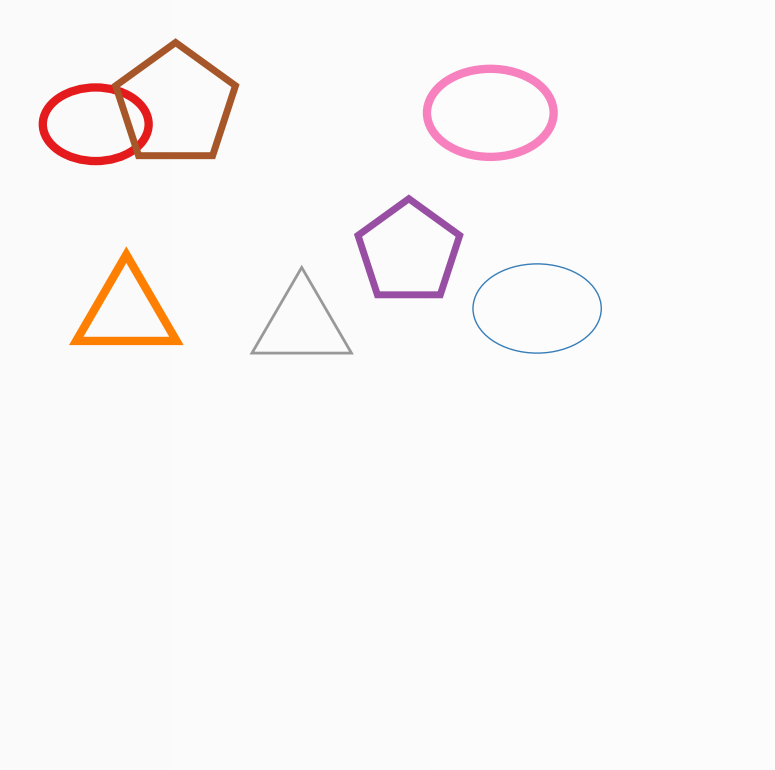[{"shape": "oval", "thickness": 3, "radius": 0.34, "center": [0.124, 0.839]}, {"shape": "oval", "thickness": 0.5, "radius": 0.41, "center": [0.693, 0.599]}, {"shape": "pentagon", "thickness": 2.5, "radius": 0.34, "center": [0.528, 0.673]}, {"shape": "triangle", "thickness": 3, "radius": 0.37, "center": [0.163, 0.595]}, {"shape": "pentagon", "thickness": 2.5, "radius": 0.41, "center": [0.227, 0.864]}, {"shape": "oval", "thickness": 3, "radius": 0.41, "center": [0.633, 0.853]}, {"shape": "triangle", "thickness": 1, "radius": 0.37, "center": [0.389, 0.579]}]